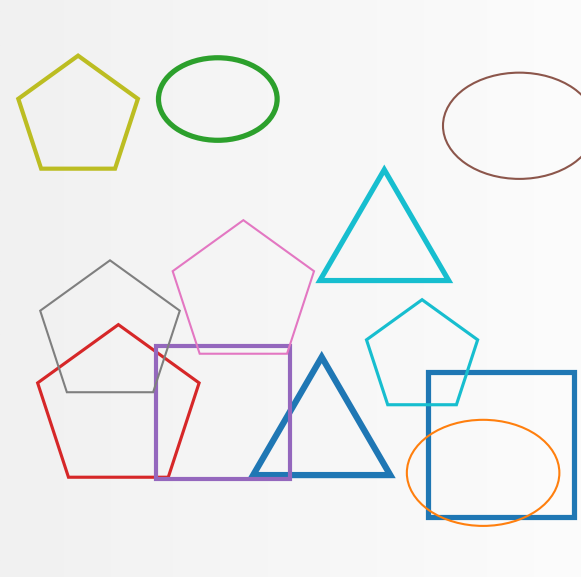[{"shape": "square", "thickness": 2.5, "radius": 0.63, "center": [0.862, 0.229]}, {"shape": "triangle", "thickness": 3, "radius": 0.68, "center": [0.553, 0.245]}, {"shape": "oval", "thickness": 1, "radius": 0.66, "center": [0.831, 0.18]}, {"shape": "oval", "thickness": 2.5, "radius": 0.51, "center": [0.375, 0.828]}, {"shape": "pentagon", "thickness": 1.5, "radius": 0.73, "center": [0.204, 0.291]}, {"shape": "square", "thickness": 2, "radius": 0.58, "center": [0.384, 0.284]}, {"shape": "oval", "thickness": 1, "radius": 0.66, "center": [0.894, 0.781]}, {"shape": "pentagon", "thickness": 1, "radius": 0.64, "center": [0.419, 0.49]}, {"shape": "pentagon", "thickness": 1, "radius": 0.63, "center": [0.189, 0.422]}, {"shape": "pentagon", "thickness": 2, "radius": 0.54, "center": [0.134, 0.795]}, {"shape": "pentagon", "thickness": 1.5, "radius": 0.5, "center": [0.726, 0.38]}, {"shape": "triangle", "thickness": 2.5, "radius": 0.64, "center": [0.661, 0.577]}]